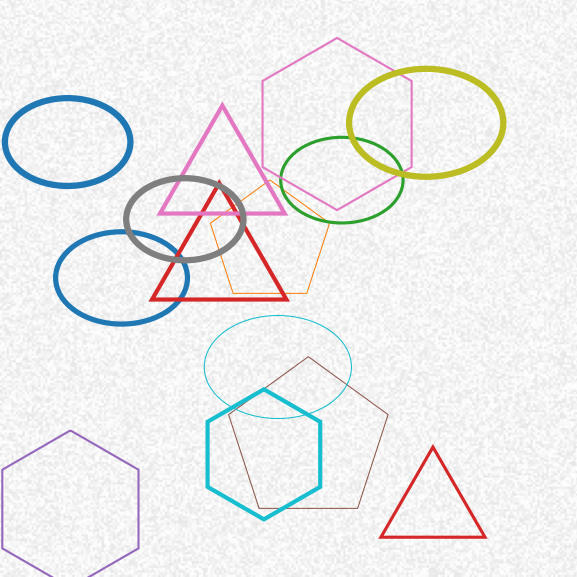[{"shape": "oval", "thickness": 3, "radius": 0.54, "center": [0.117, 0.753]}, {"shape": "oval", "thickness": 2.5, "radius": 0.57, "center": [0.21, 0.518]}, {"shape": "pentagon", "thickness": 0.5, "radius": 0.54, "center": [0.467, 0.579]}, {"shape": "oval", "thickness": 1.5, "radius": 0.53, "center": [0.592, 0.687]}, {"shape": "triangle", "thickness": 1.5, "radius": 0.52, "center": [0.75, 0.121]}, {"shape": "triangle", "thickness": 2, "radius": 0.67, "center": [0.38, 0.548]}, {"shape": "hexagon", "thickness": 1, "radius": 0.68, "center": [0.122, 0.118]}, {"shape": "pentagon", "thickness": 0.5, "radius": 0.73, "center": [0.534, 0.236]}, {"shape": "triangle", "thickness": 2, "radius": 0.62, "center": [0.385, 0.692]}, {"shape": "hexagon", "thickness": 1, "radius": 0.75, "center": [0.584, 0.784]}, {"shape": "oval", "thickness": 3, "radius": 0.51, "center": [0.32, 0.619]}, {"shape": "oval", "thickness": 3, "radius": 0.67, "center": [0.738, 0.787]}, {"shape": "oval", "thickness": 0.5, "radius": 0.64, "center": [0.481, 0.364]}, {"shape": "hexagon", "thickness": 2, "radius": 0.56, "center": [0.457, 0.212]}]